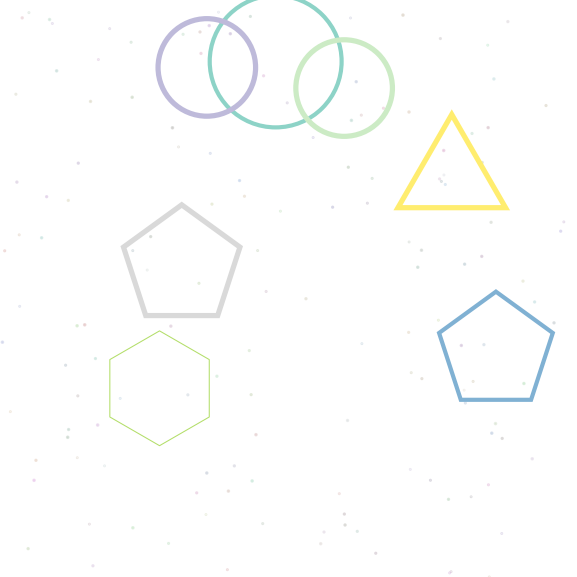[{"shape": "circle", "thickness": 2, "radius": 0.57, "center": [0.477, 0.893]}, {"shape": "circle", "thickness": 2.5, "radius": 0.42, "center": [0.358, 0.882]}, {"shape": "pentagon", "thickness": 2, "radius": 0.52, "center": [0.859, 0.391]}, {"shape": "hexagon", "thickness": 0.5, "radius": 0.5, "center": [0.276, 0.327]}, {"shape": "pentagon", "thickness": 2.5, "radius": 0.53, "center": [0.315, 0.538]}, {"shape": "circle", "thickness": 2.5, "radius": 0.42, "center": [0.596, 0.847]}, {"shape": "triangle", "thickness": 2.5, "radius": 0.54, "center": [0.782, 0.693]}]